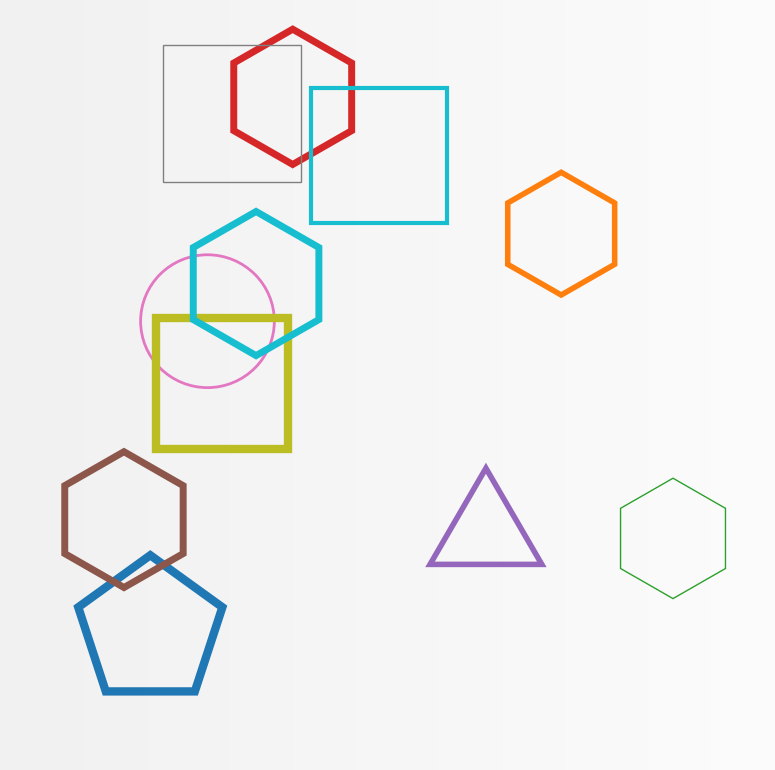[{"shape": "pentagon", "thickness": 3, "radius": 0.49, "center": [0.194, 0.181]}, {"shape": "hexagon", "thickness": 2, "radius": 0.4, "center": [0.724, 0.697]}, {"shape": "hexagon", "thickness": 0.5, "radius": 0.39, "center": [0.868, 0.301]}, {"shape": "hexagon", "thickness": 2.5, "radius": 0.44, "center": [0.378, 0.874]}, {"shape": "triangle", "thickness": 2, "radius": 0.42, "center": [0.627, 0.309]}, {"shape": "hexagon", "thickness": 2.5, "radius": 0.44, "center": [0.16, 0.325]}, {"shape": "circle", "thickness": 1, "radius": 0.43, "center": [0.268, 0.583]}, {"shape": "square", "thickness": 0.5, "radius": 0.44, "center": [0.299, 0.852]}, {"shape": "square", "thickness": 3, "radius": 0.43, "center": [0.286, 0.502]}, {"shape": "square", "thickness": 1.5, "radius": 0.44, "center": [0.489, 0.798]}, {"shape": "hexagon", "thickness": 2.5, "radius": 0.47, "center": [0.33, 0.632]}]